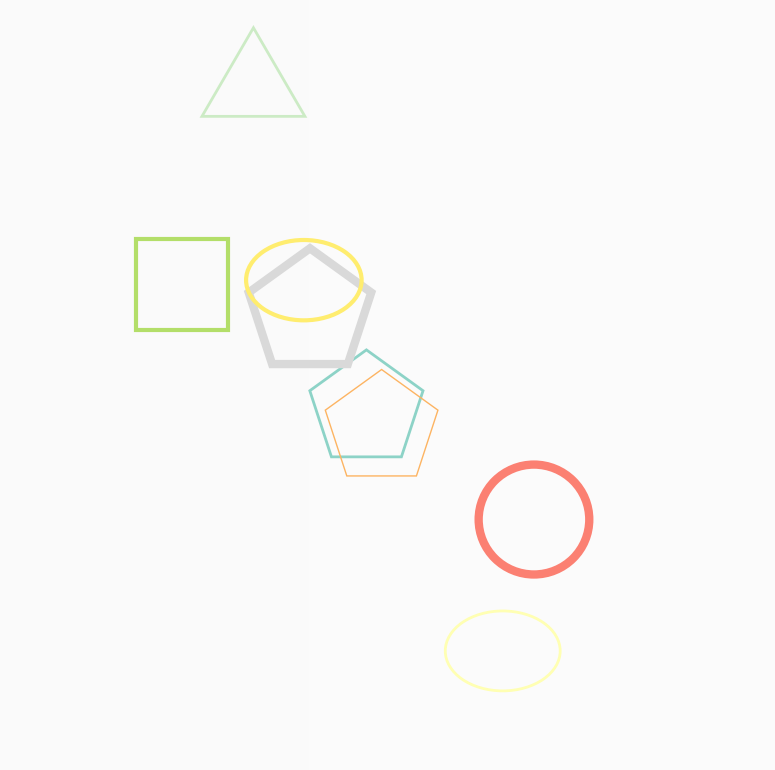[{"shape": "pentagon", "thickness": 1, "radius": 0.38, "center": [0.473, 0.469]}, {"shape": "oval", "thickness": 1, "radius": 0.37, "center": [0.649, 0.155]}, {"shape": "circle", "thickness": 3, "radius": 0.36, "center": [0.689, 0.325]}, {"shape": "pentagon", "thickness": 0.5, "radius": 0.38, "center": [0.492, 0.444]}, {"shape": "square", "thickness": 1.5, "radius": 0.3, "center": [0.235, 0.631]}, {"shape": "pentagon", "thickness": 3, "radius": 0.42, "center": [0.4, 0.594]}, {"shape": "triangle", "thickness": 1, "radius": 0.38, "center": [0.327, 0.887]}, {"shape": "oval", "thickness": 1.5, "radius": 0.37, "center": [0.392, 0.636]}]